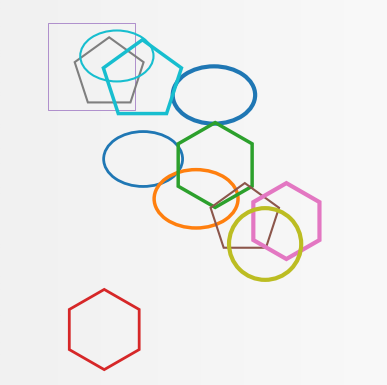[{"shape": "oval", "thickness": 3, "radius": 0.53, "center": [0.552, 0.753]}, {"shape": "oval", "thickness": 2, "radius": 0.51, "center": [0.369, 0.587]}, {"shape": "oval", "thickness": 2.5, "radius": 0.54, "center": [0.506, 0.484]}, {"shape": "hexagon", "thickness": 2.5, "radius": 0.55, "center": [0.555, 0.571]}, {"shape": "hexagon", "thickness": 2, "radius": 0.52, "center": [0.269, 0.144]}, {"shape": "square", "thickness": 0.5, "radius": 0.56, "center": [0.236, 0.828]}, {"shape": "pentagon", "thickness": 1.5, "radius": 0.46, "center": [0.632, 0.432]}, {"shape": "hexagon", "thickness": 3, "radius": 0.49, "center": [0.739, 0.426]}, {"shape": "pentagon", "thickness": 1.5, "radius": 0.47, "center": [0.282, 0.81]}, {"shape": "circle", "thickness": 3, "radius": 0.47, "center": [0.684, 0.366]}, {"shape": "pentagon", "thickness": 2.5, "radius": 0.53, "center": [0.368, 0.791]}, {"shape": "oval", "thickness": 1.5, "radius": 0.47, "center": [0.302, 0.855]}]